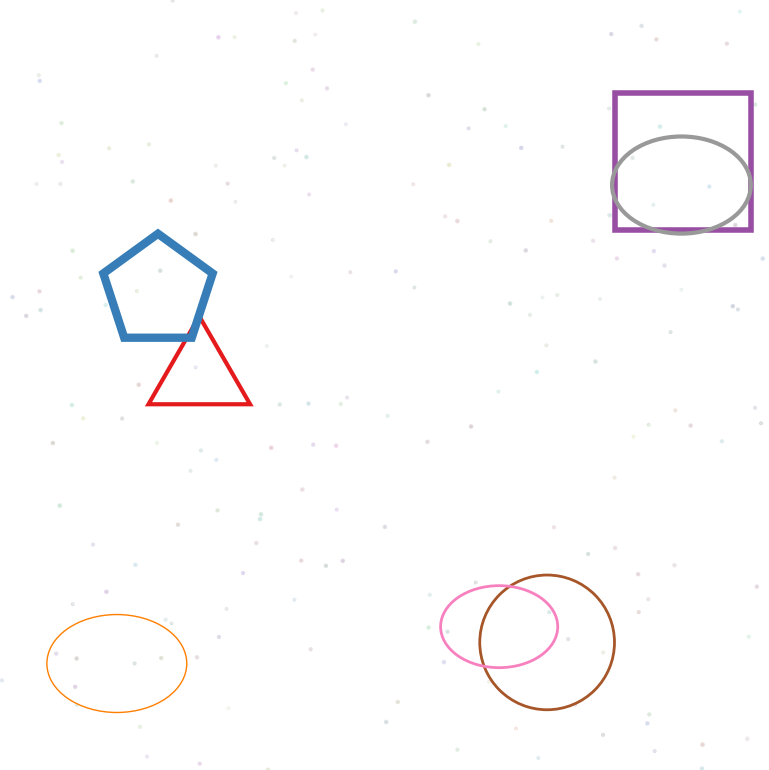[{"shape": "triangle", "thickness": 1.5, "radius": 0.38, "center": [0.259, 0.513]}, {"shape": "pentagon", "thickness": 3, "radius": 0.37, "center": [0.205, 0.622]}, {"shape": "square", "thickness": 2, "radius": 0.44, "center": [0.887, 0.791]}, {"shape": "oval", "thickness": 0.5, "radius": 0.45, "center": [0.152, 0.138]}, {"shape": "circle", "thickness": 1, "radius": 0.44, "center": [0.711, 0.166]}, {"shape": "oval", "thickness": 1, "radius": 0.38, "center": [0.648, 0.186]}, {"shape": "oval", "thickness": 1.5, "radius": 0.45, "center": [0.885, 0.76]}]